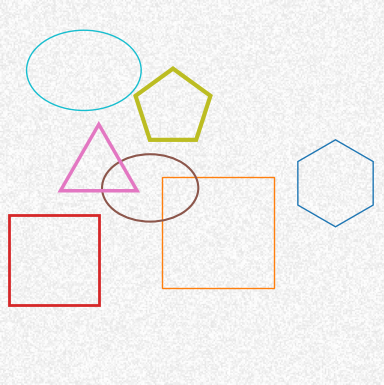[{"shape": "hexagon", "thickness": 1, "radius": 0.56, "center": [0.871, 0.524]}, {"shape": "square", "thickness": 1, "radius": 0.72, "center": [0.566, 0.395]}, {"shape": "square", "thickness": 2, "radius": 0.58, "center": [0.141, 0.325]}, {"shape": "oval", "thickness": 1.5, "radius": 0.63, "center": [0.39, 0.512]}, {"shape": "triangle", "thickness": 2.5, "radius": 0.57, "center": [0.257, 0.562]}, {"shape": "pentagon", "thickness": 3, "radius": 0.51, "center": [0.449, 0.72]}, {"shape": "oval", "thickness": 1, "radius": 0.74, "center": [0.218, 0.817]}]